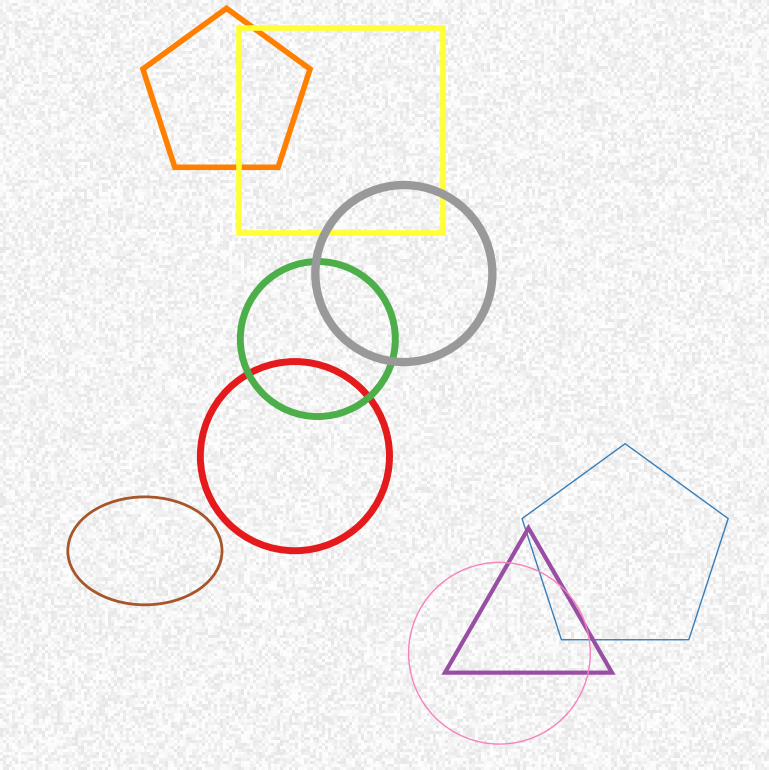[{"shape": "circle", "thickness": 2.5, "radius": 0.61, "center": [0.383, 0.408]}, {"shape": "pentagon", "thickness": 0.5, "radius": 0.7, "center": [0.812, 0.283]}, {"shape": "circle", "thickness": 2.5, "radius": 0.5, "center": [0.413, 0.56]}, {"shape": "triangle", "thickness": 1.5, "radius": 0.63, "center": [0.686, 0.189]}, {"shape": "pentagon", "thickness": 2, "radius": 0.57, "center": [0.294, 0.875]}, {"shape": "square", "thickness": 2, "radius": 0.66, "center": [0.443, 0.831]}, {"shape": "oval", "thickness": 1, "radius": 0.5, "center": [0.188, 0.285]}, {"shape": "circle", "thickness": 0.5, "radius": 0.59, "center": [0.649, 0.152]}, {"shape": "circle", "thickness": 3, "radius": 0.57, "center": [0.525, 0.645]}]